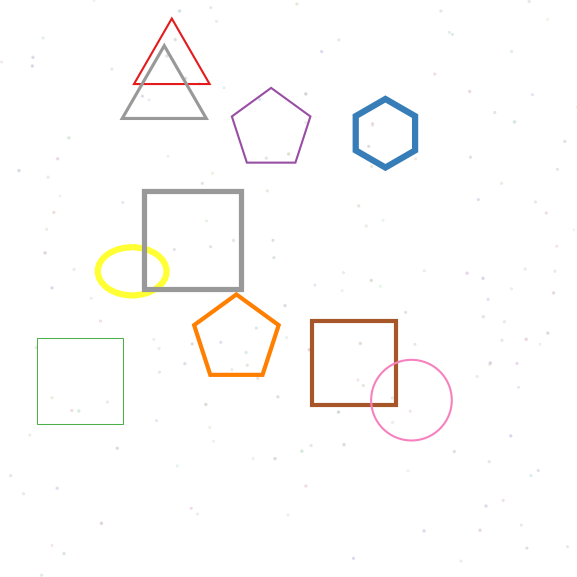[{"shape": "triangle", "thickness": 1, "radius": 0.38, "center": [0.297, 0.891]}, {"shape": "hexagon", "thickness": 3, "radius": 0.3, "center": [0.667, 0.768]}, {"shape": "square", "thickness": 0.5, "radius": 0.37, "center": [0.138, 0.34]}, {"shape": "pentagon", "thickness": 1, "radius": 0.36, "center": [0.469, 0.775]}, {"shape": "pentagon", "thickness": 2, "radius": 0.38, "center": [0.409, 0.412]}, {"shape": "oval", "thickness": 3, "radius": 0.3, "center": [0.229, 0.529]}, {"shape": "square", "thickness": 2, "radius": 0.36, "center": [0.613, 0.37]}, {"shape": "circle", "thickness": 1, "radius": 0.35, "center": [0.712, 0.306]}, {"shape": "square", "thickness": 2.5, "radius": 0.42, "center": [0.333, 0.583]}, {"shape": "triangle", "thickness": 1.5, "radius": 0.42, "center": [0.284, 0.836]}]